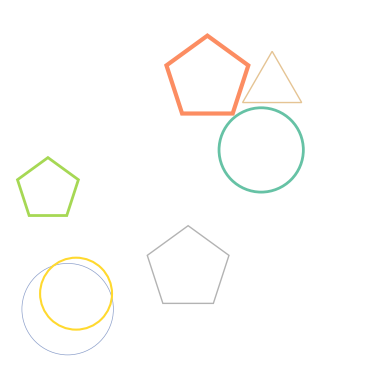[{"shape": "circle", "thickness": 2, "radius": 0.55, "center": [0.678, 0.611]}, {"shape": "pentagon", "thickness": 3, "radius": 0.56, "center": [0.539, 0.796]}, {"shape": "circle", "thickness": 0.5, "radius": 0.59, "center": [0.176, 0.197]}, {"shape": "pentagon", "thickness": 2, "radius": 0.42, "center": [0.125, 0.507]}, {"shape": "circle", "thickness": 1.5, "radius": 0.47, "center": [0.198, 0.237]}, {"shape": "triangle", "thickness": 1, "radius": 0.44, "center": [0.707, 0.778]}, {"shape": "pentagon", "thickness": 1, "radius": 0.56, "center": [0.489, 0.302]}]